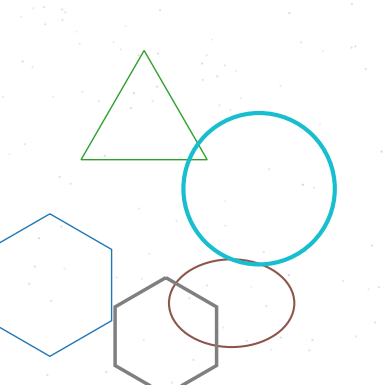[{"shape": "hexagon", "thickness": 1, "radius": 0.93, "center": [0.13, 0.26]}, {"shape": "triangle", "thickness": 1, "radius": 0.95, "center": [0.374, 0.68]}, {"shape": "oval", "thickness": 1.5, "radius": 0.81, "center": [0.602, 0.212]}, {"shape": "hexagon", "thickness": 2.5, "radius": 0.76, "center": [0.431, 0.127]}, {"shape": "circle", "thickness": 3, "radius": 0.98, "center": [0.673, 0.51]}]